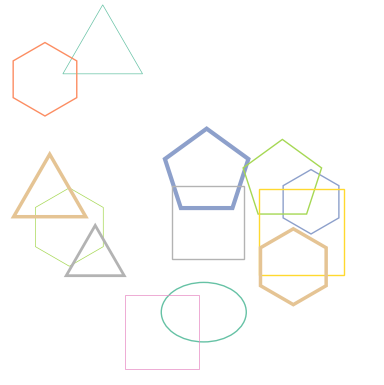[{"shape": "oval", "thickness": 1, "radius": 0.55, "center": [0.529, 0.189]}, {"shape": "triangle", "thickness": 0.5, "radius": 0.6, "center": [0.267, 0.868]}, {"shape": "hexagon", "thickness": 1, "radius": 0.48, "center": [0.117, 0.794]}, {"shape": "hexagon", "thickness": 1, "radius": 0.42, "center": [0.808, 0.476]}, {"shape": "pentagon", "thickness": 3, "radius": 0.57, "center": [0.537, 0.552]}, {"shape": "square", "thickness": 0.5, "radius": 0.48, "center": [0.422, 0.139]}, {"shape": "hexagon", "thickness": 0.5, "radius": 0.51, "center": [0.18, 0.41]}, {"shape": "pentagon", "thickness": 1, "radius": 0.54, "center": [0.733, 0.531]}, {"shape": "square", "thickness": 1, "radius": 0.56, "center": [0.783, 0.397]}, {"shape": "triangle", "thickness": 2.5, "radius": 0.54, "center": [0.129, 0.491]}, {"shape": "hexagon", "thickness": 2.5, "radius": 0.49, "center": [0.762, 0.307]}, {"shape": "square", "thickness": 1, "radius": 0.47, "center": [0.54, 0.422]}, {"shape": "triangle", "thickness": 2, "radius": 0.44, "center": [0.247, 0.327]}]